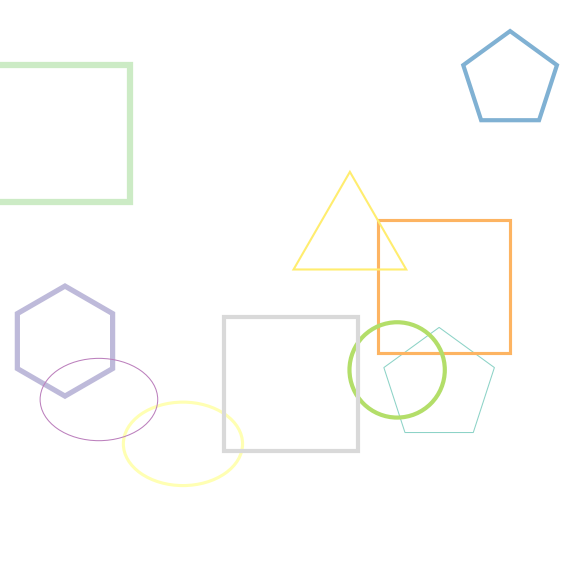[{"shape": "pentagon", "thickness": 0.5, "radius": 0.5, "center": [0.76, 0.332]}, {"shape": "oval", "thickness": 1.5, "radius": 0.52, "center": [0.317, 0.231]}, {"shape": "hexagon", "thickness": 2.5, "radius": 0.48, "center": [0.113, 0.409]}, {"shape": "pentagon", "thickness": 2, "radius": 0.43, "center": [0.883, 0.86]}, {"shape": "square", "thickness": 1.5, "radius": 0.58, "center": [0.769, 0.503]}, {"shape": "circle", "thickness": 2, "radius": 0.41, "center": [0.688, 0.359]}, {"shape": "square", "thickness": 2, "radius": 0.58, "center": [0.504, 0.334]}, {"shape": "oval", "thickness": 0.5, "radius": 0.51, "center": [0.171, 0.307]}, {"shape": "square", "thickness": 3, "radius": 0.6, "center": [0.107, 0.768]}, {"shape": "triangle", "thickness": 1, "radius": 0.56, "center": [0.606, 0.589]}]